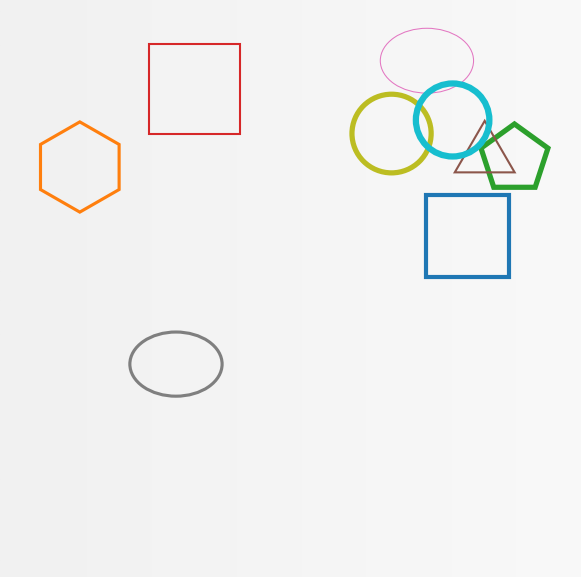[{"shape": "square", "thickness": 2, "radius": 0.36, "center": [0.804, 0.591]}, {"shape": "hexagon", "thickness": 1.5, "radius": 0.39, "center": [0.137, 0.71]}, {"shape": "pentagon", "thickness": 2.5, "radius": 0.3, "center": [0.885, 0.724]}, {"shape": "square", "thickness": 1, "radius": 0.39, "center": [0.334, 0.845]}, {"shape": "triangle", "thickness": 1, "radius": 0.3, "center": [0.834, 0.73]}, {"shape": "oval", "thickness": 0.5, "radius": 0.4, "center": [0.734, 0.894]}, {"shape": "oval", "thickness": 1.5, "radius": 0.4, "center": [0.303, 0.369]}, {"shape": "circle", "thickness": 2.5, "radius": 0.34, "center": [0.674, 0.768]}, {"shape": "circle", "thickness": 3, "radius": 0.32, "center": [0.779, 0.791]}]